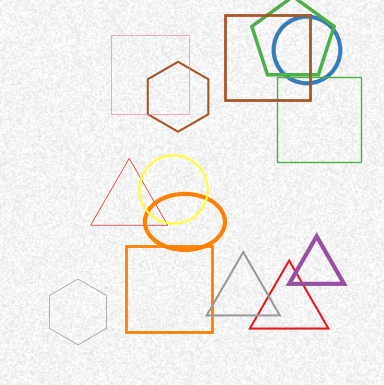[{"shape": "triangle", "thickness": 0.5, "radius": 0.58, "center": [0.336, 0.473]}, {"shape": "triangle", "thickness": 1.5, "radius": 0.59, "center": [0.751, 0.206]}, {"shape": "circle", "thickness": 3, "radius": 0.43, "center": [0.797, 0.87]}, {"shape": "pentagon", "thickness": 2.5, "radius": 0.56, "center": [0.761, 0.897]}, {"shape": "square", "thickness": 1, "radius": 0.55, "center": [0.829, 0.689]}, {"shape": "triangle", "thickness": 3, "radius": 0.41, "center": [0.822, 0.304]}, {"shape": "oval", "thickness": 3, "radius": 0.52, "center": [0.48, 0.424]}, {"shape": "square", "thickness": 2, "radius": 0.56, "center": [0.44, 0.25]}, {"shape": "circle", "thickness": 1.5, "radius": 0.44, "center": [0.451, 0.508]}, {"shape": "hexagon", "thickness": 1.5, "radius": 0.45, "center": [0.463, 0.749]}, {"shape": "square", "thickness": 2, "radius": 0.55, "center": [0.695, 0.851]}, {"shape": "square", "thickness": 0.5, "radius": 0.51, "center": [0.389, 0.806]}, {"shape": "triangle", "thickness": 1.5, "radius": 0.55, "center": [0.632, 0.236]}, {"shape": "hexagon", "thickness": 0.5, "radius": 0.43, "center": [0.203, 0.19]}]